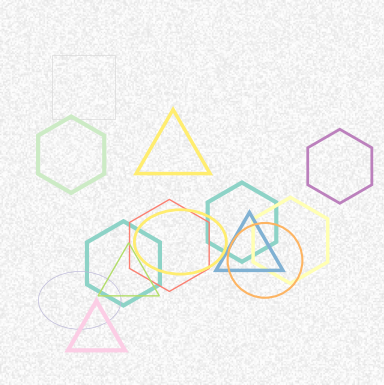[{"shape": "hexagon", "thickness": 3, "radius": 0.51, "center": [0.629, 0.423]}, {"shape": "hexagon", "thickness": 3, "radius": 0.55, "center": [0.321, 0.316]}, {"shape": "hexagon", "thickness": 2.5, "radius": 0.56, "center": [0.754, 0.376]}, {"shape": "oval", "thickness": 0.5, "radius": 0.54, "center": [0.207, 0.22]}, {"shape": "hexagon", "thickness": 1, "radius": 0.6, "center": [0.44, 0.362]}, {"shape": "triangle", "thickness": 2.5, "radius": 0.5, "center": [0.648, 0.348]}, {"shape": "circle", "thickness": 1.5, "radius": 0.49, "center": [0.688, 0.324]}, {"shape": "triangle", "thickness": 1, "radius": 0.46, "center": [0.334, 0.277]}, {"shape": "triangle", "thickness": 3, "radius": 0.43, "center": [0.251, 0.133]}, {"shape": "square", "thickness": 0.5, "radius": 0.41, "center": [0.217, 0.775]}, {"shape": "hexagon", "thickness": 2, "radius": 0.48, "center": [0.883, 0.568]}, {"shape": "hexagon", "thickness": 3, "radius": 0.5, "center": [0.185, 0.598]}, {"shape": "triangle", "thickness": 2.5, "radius": 0.55, "center": [0.45, 0.605]}, {"shape": "oval", "thickness": 2, "radius": 0.6, "center": [0.468, 0.372]}]